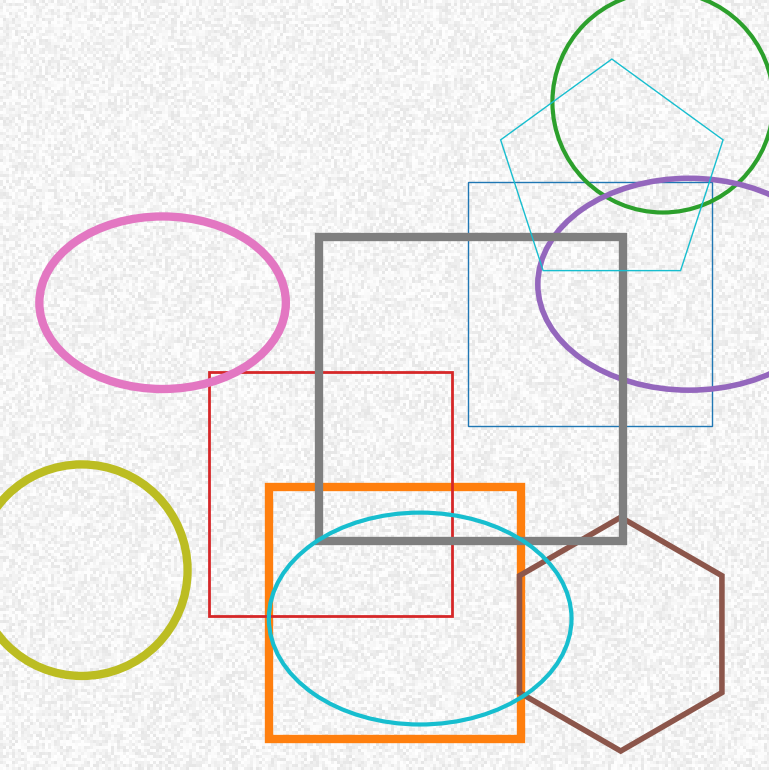[{"shape": "square", "thickness": 0.5, "radius": 0.79, "center": [0.766, 0.605]}, {"shape": "square", "thickness": 3, "radius": 0.82, "center": [0.513, 0.204]}, {"shape": "circle", "thickness": 1.5, "radius": 0.72, "center": [0.861, 0.868]}, {"shape": "square", "thickness": 1, "radius": 0.79, "center": [0.429, 0.358]}, {"shape": "oval", "thickness": 2, "radius": 0.98, "center": [0.895, 0.631]}, {"shape": "hexagon", "thickness": 2, "radius": 0.76, "center": [0.806, 0.176]}, {"shape": "oval", "thickness": 3, "radius": 0.8, "center": [0.211, 0.607]}, {"shape": "square", "thickness": 3, "radius": 0.99, "center": [0.612, 0.494]}, {"shape": "circle", "thickness": 3, "radius": 0.69, "center": [0.106, 0.26]}, {"shape": "oval", "thickness": 1.5, "radius": 0.98, "center": [0.546, 0.197]}, {"shape": "pentagon", "thickness": 0.5, "radius": 0.76, "center": [0.795, 0.771]}]